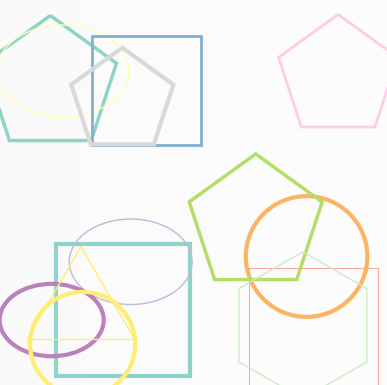[{"shape": "square", "thickness": 3, "radius": 0.86, "center": [0.317, 0.195]}, {"shape": "pentagon", "thickness": 2.5, "radius": 0.9, "center": [0.13, 0.78]}, {"shape": "oval", "thickness": 1, "radius": 0.85, "center": [0.162, 0.816]}, {"shape": "oval", "thickness": 1, "radius": 0.79, "center": [0.337, 0.32]}, {"shape": "square", "thickness": 0.5, "radius": 0.83, "center": [0.808, 0.138]}, {"shape": "square", "thickness": 2, "radius": 0.71, "center": [0.378, 0.765]}, {"shape": "circle", "thickness": 3, "radius": 0.78, "center": [0.791, 0.334]}, {"shape": "pentagon", "thickness": 2.5, "radius": 0.9, "center": [0.66, 0.42]}, {"shape": "pentagon", "thickness": 2, "radius": 0.81, "center": [0.873, 0.801]}, {"shape": "pentagon", "thickness": 3, "radius": 0.69, "center": [0.316, 0.737]}, {"shape": "oval", "thickness": 3, "radius": 0.67, "center": [0.133, 0.169]}, {"shape": "hexagon", "thickness": 1, "radius": 0.95, "center": [0.782, 0.155]}, {"shape": "triangle", "thickness": 1, "radius": 0.8, "center": [0.209, 0.199]}, {"shape": "circle", "thickness": 3, "radius": 0.68, "center": [0.213, 0.106]}]